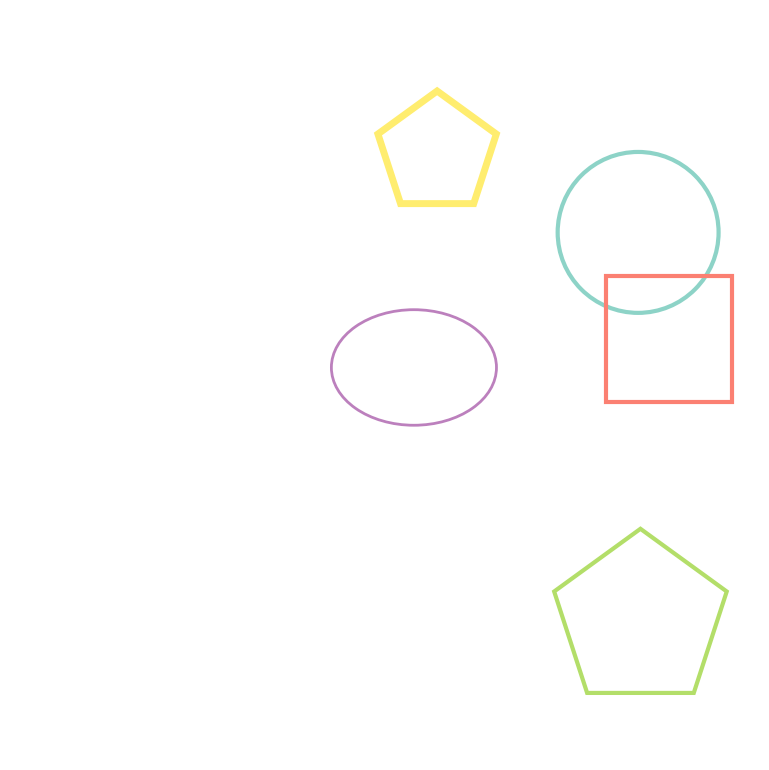[{"shape": "circle", "thickness": 1.5, "radius": 0.52, "center": [0.829, 0.698]}, {"shape": "square", "thickness": 1.5, "radius": 0.41, "center": [0.869, 0.56]}, {"shape": "pentagon", "thickness": 1.5, "radius": 0.59, "center": [0.832, 0.195]}, {"shape": "oval", "thickness": 1, "radius": 0.54, "center": [0.538, 0.523]}, {"shape": "pentagon", "thickness": 2.5, "radius": 0.4, "center": [0.568, 0.801]}]